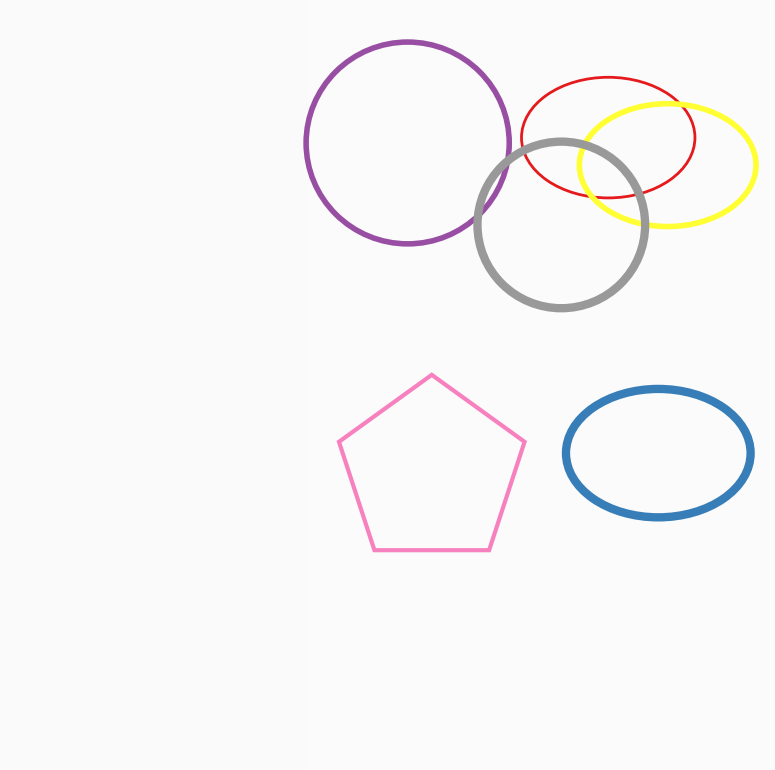[{"shape": "oval", "thickness": 1, "radius": 0.56, "center": [0.785, 0.821]}, {"shape": "oval", "thickness": 3, "radius": 0.6, "center": [0.849, 0.412]}, {"shape": "circle", "thickness": 2, "radius": 0.66, "center": [0.526, 0.814]}, {"shape": "oval", "thickness": 2, "radius": 0.57, "center": [0.862, 0.786]}, {"shape": "pentagon", "thickness": 1.5, "radius": 0.63, "center": [0.557, 0.387]}, {"shape": "circle", "thickness": 3, "radius": 0.54, "center": [0.724, 0.708]}]